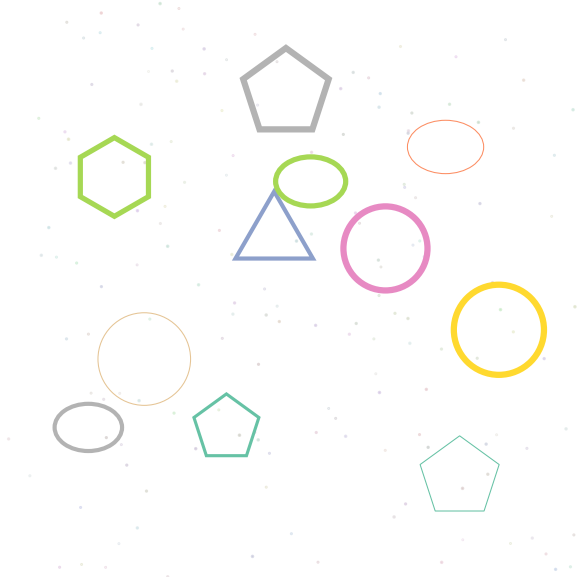[{"shape": "pentagon", "thickness": 1.5, "radius": 0.3, "center": [0.392, 0.258]}, {"shape": "pentagon", "thickness": 0.5, "radius": 0.36, "center": [0.796, 0.172]}, {"shape": "oval", "thickness": 0.5, "radius": 0.33, "center": [0.772, 0.745]}, {"shape": "triangle", "thickness": 2, "radius": 0.39, "center": [0.475, 0.59]}, {"shape": "circle", "thickness": 3, "radius": 0.36, "center": [0.667, 0.569]}, {"shape": "oval", "thickness": 2.5, "radius": 0.3, "center": [0.538, 0.685]}, {"shape": "hexagon", "thickness": 2.5, "radius": 0.34, "center": [0.198, 0.693]}, {"shape": "circle", "thickness": 3, "radius": 0.39, "center": [0.864, 0.428]}, {"shape": "circle", "thickness": 0.5, "radius": 0.4, "center": [0.25, 0.377]}, {"shape": "pentagon", "thickness": 3, "radius": 0.39, "center": [0.495, 0.838]}, {"shape": "oval", "thickness": 2, "radius": 0.29, "center": [0.153, 0.259]}]